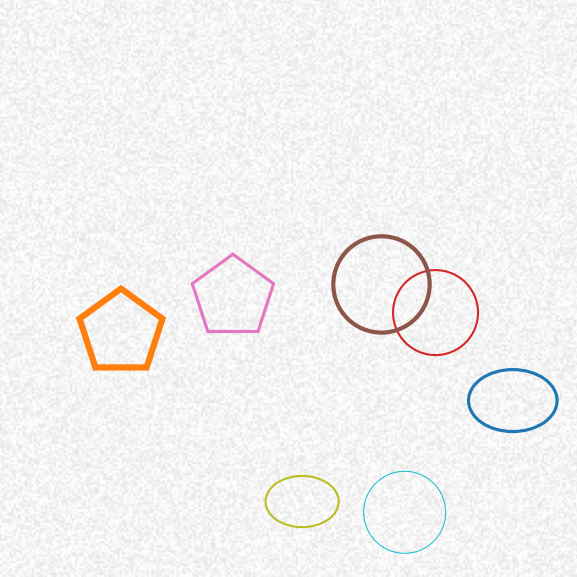[{"shape": "oval", "thickness": 1.5, "radius": 0.38, "center": [0.888, 0.306]}, {"shape": "pentagon", "thickness": 3, "radius": 0.38, "center": [0.21, 0.424]}, {"shape": "circle", "thickness": 1, "radius": 0.37, "center": [0.754, 0.458]}, {"shape": "circle", "thickness": 2, "radius": 0.42, "center": [0.661, 0.507]}, {"shape": "pentagon", "thickness": 1.5, "radius": 0.37, "center": [0.403, 0.485]}, {"shape": "oval", "thickness": 1, "radius": 0.32, "center": [0.523, 0.131]}, {"shape": "circle", "thickness": 0.5, "radius": 0.36, "center": [0.701, 0.112]}]